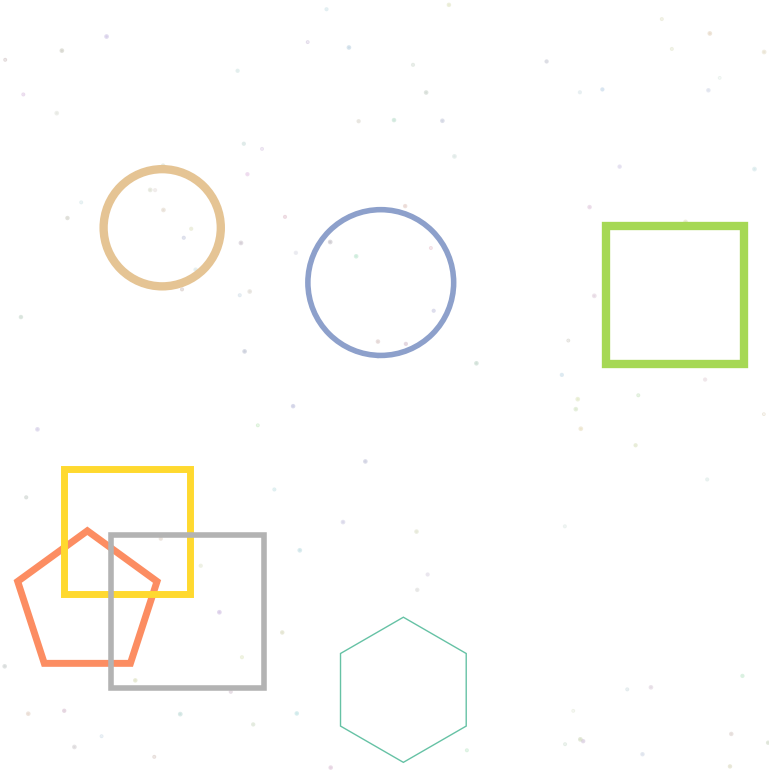[{"shape": "hexagon", "thickness": 0.5, "radius": 0.47, "center": [0.524, 0.104]}, {"shape": "pentagon", "thickness": 2.5, "radius": 0.48, "center": [0.113, 0.215]}, {"shape": "circle", "thickness": 2, "radius": 0.47, "center": [0.495, 0.633]}, {"shape": "square", "thickness": 3, "radius": 0.45, "center": [0.876, 0.617]}, {"shape": "square", "thickness": 2.5, "radius": 0.41, "center": [0.165, 0.31]}, {"shape": "circle", "thickness": 3, "radius": 0.38, "center": [0.211, 0.704]}, {"shape": "square", "thickness": 2, "radius": 0.5, "center": [0.244, 0.206]}]